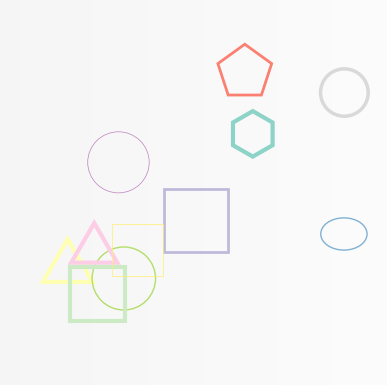[{"shape": "hexagon", "thickness": 3, "radius": 0.3, "center": [0.652, 0.652]}, {"shape": "triangle", "thickness": 3, "radius": 0.37, "center": [0.175, 0.305]}, {"shape": "square", "thickness": 2, "radius": 0.41, "center": [0.506, 0.427]}, {"shape": "pentagon", "thickness": 2, "radius": 0.36, "center": [0.632, 0.812]}, {"shape": "oval", "thickness": 1, "radius": 0.3, "center": [0.888, 0.392]}, {"shape": "circle", "thickness": 1, "radius": 0.41, "center": [0.32, 0.277]}, {"shape": "triangle", "thickness": 3, "radius": 0.34, "center": [0.243, 0.352]}, {"shape": "circle", "thickness": 2.5, "radius": 0.31, "center": [0.889, 0.76]}, {"shape": "circle", "thickness": 0.5, "radius": 0.4, "center": [0.306, 0.578]}, {"shape": "square", "thickness": 3, "radius": 0.35, "center": [0.252, 0.236]}, {"shape": "square", "thickness": 0.5, "radius": 0.33, "center": [0.355, 0.351]}]